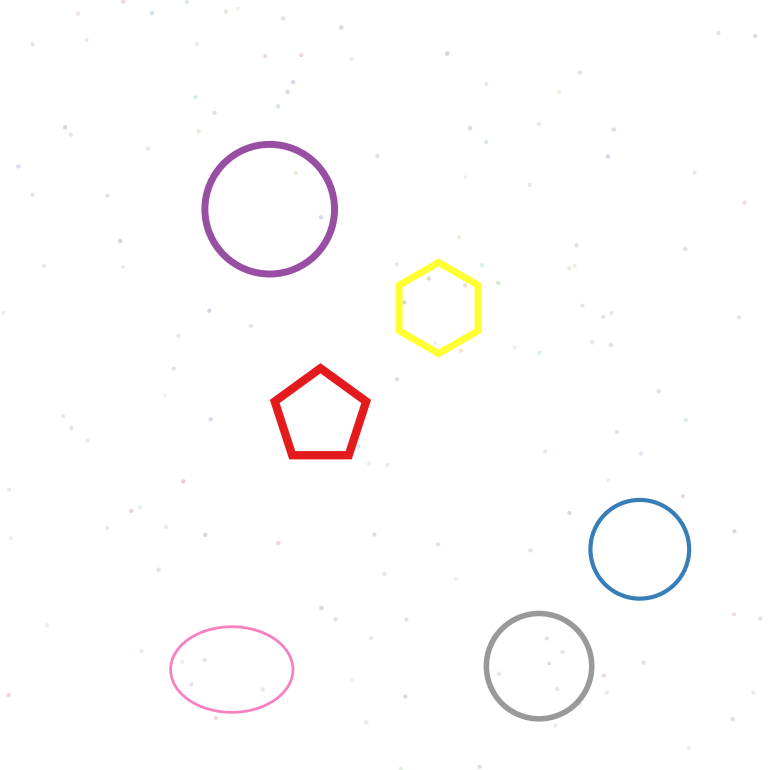[{"shape": "pentagon", "thickness": 3, "radius": 0.31, "center": [0.416, 0.459]}, {"shape": "circle", "thickness": 1.5, "radius": 0.32, "center": [0.831, 0.287]}, {"shape": "circle", "thickness": 2.5, "radius": 0.42, "center": [0.35, 0.728]}, {"shape": "hexagon", "thickness": 2.5, "radius": 0.3, "center": [0.57, 0.6]}, {"shape": "oval", "thickness": 1, "radius": 0.4, "center": [0.301, 0.13]}, {"shape": "circle", "thickness": 2, "radius": 0.34, "center": [0.7, 0.135]}]